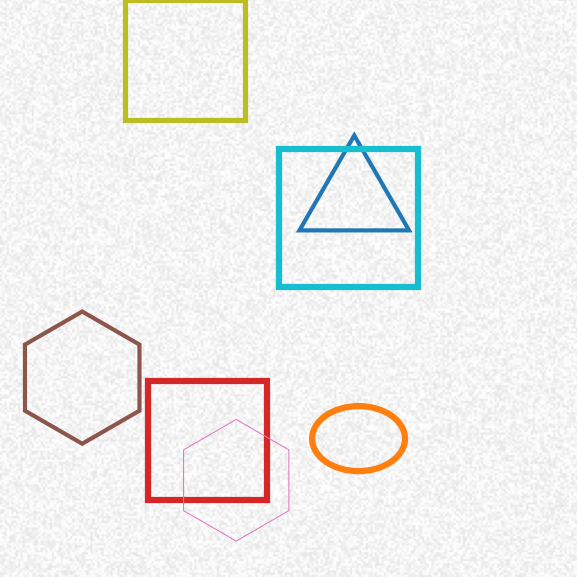[{"shape": "triangle", "thickness": 2, "radius": 0.55, "center": [0.613, 0.655]}, {"shape": "oval", "thickness": 3, "radius": 0.4, "center": [0.621, 0.24]}, {"shape": "square", "thickness": 3, "radius": 0.51, "center": [0.359, 0.236]}, {"shape": "hexagon", "thickness": 2, "radius": 0.57, "center": [0.142, 0.345]}, {"shape": "hexagon", "thickness": 0.5, "radius": 0.53, "center": [0.409, 0.168]}, {"shape": "square", "thickness": 2.5, "radius": 0.52, "center": [0.321, 0.895]}, {"shape": "square", "thickness": 3, "radius": 0.6, "center": [0.604, 0.622]}]